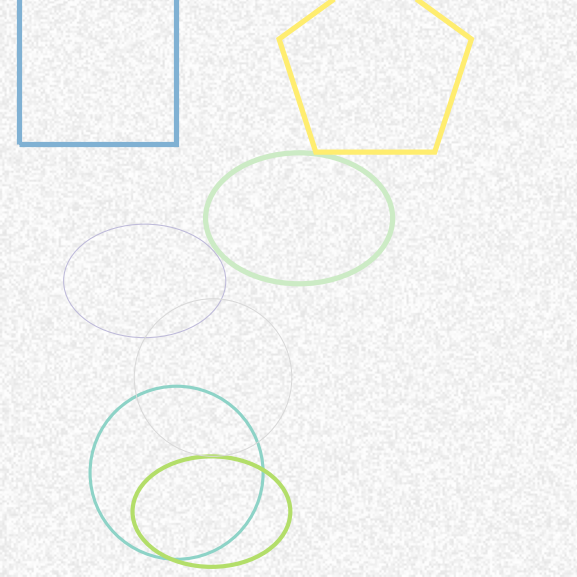[{"shape": "circle", "thickness": 1.5, "radius": 0.75, "center": [0.306, 0.181]}, {"shape": "oval", "thickness": 0.5, "radius": 0.7, "center": [0.251, 0.513]}, {"shape": "square", "thickness": 2.5, "radius": 0.68, "center": [0.169, 0.886]}, {"shape": "oval", "thickness": 2, "radius": 0.68, "center": [0.366, 0.113]}, {"shape": "circle", "thickness": 0.5, "radius": 0.68, "center": [0.369, 0.345]}, {"shape": "oval", "thickness": 2.5, "radius": 0.81, "center": [0.518, 0.621]}, {"shape": "pentagon", "thickness": 2.5, "radius": 0.88, "center": [0.65, 0.877]}]